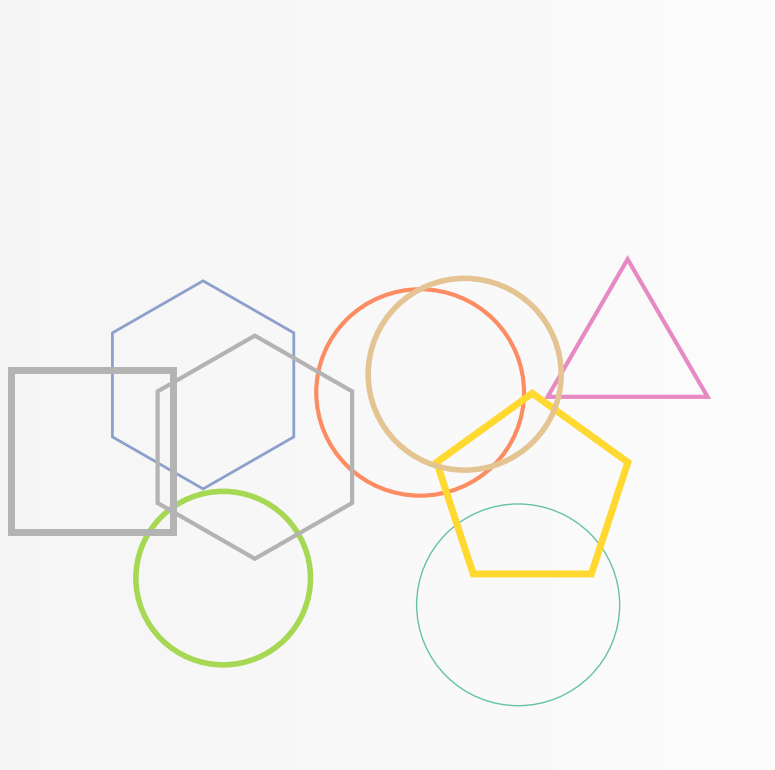[{"shape": "circle", "thickness": 0.5, "radius": 0.65, "center": [0.669, 0.215]}, {"shape": "circle", "thickness": 1.5, "radius": 0.67, "center": [0.542, 0.49]}, {"shape": "hexagon", "thickness": 1, "radius": 0.68, "center": [0.262, 0.5]}, {"shape": "triangle", "thickness": 1.5, "radius": 0.6, "center": [0.81, 0.544]}, {"shape": "circle", "thickness": 2, "radius": 0.56, "center": [0.288, 0.249]}, {"shape": "pentagon", "thickness": 2.5, "radius": 0.65, "center": [0.687, 0.36]}, {"shape": "circle", "thickness": 2, "radius": 0.62, "center": [0.6, 0.514]}, {"shape": "square", "thickness": 2.5, "radius": 0.52, "center": [0.119, 0.415]}, {"shape": "hexagon", "thickness": 1.5, "radius": 0.72, "center": [0.329, 0.419]}]